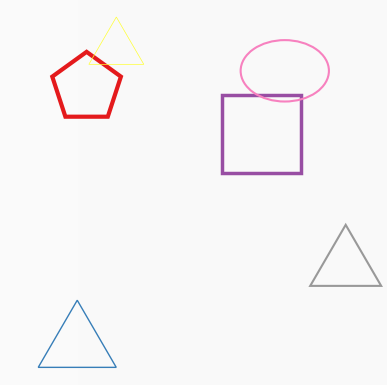[{"shape": "pentagon", "thickness": 3, "radius": 0.47, "center": [0.223, 0.772]}, {"shape": "triangle", "thickness": 1, "radius": 0.58, "center": [0.199, 0.104]}, {"shape": "square", "thickness": 2.5, "radius": 0.51, "center": [0.675, 0.652]}, {"shape": "triangle", "thickness": 0.5, "radius": 0.41, "center": [0.3, 0.874]}, {"shape": "oval", "thickness": 1.5, "radius": 0.57, "center": [0.735, 0.816]}, {"shape": "triangle", "thickness": 1.5, "radius": 0.53, "center": [0.892, 0.31]}]